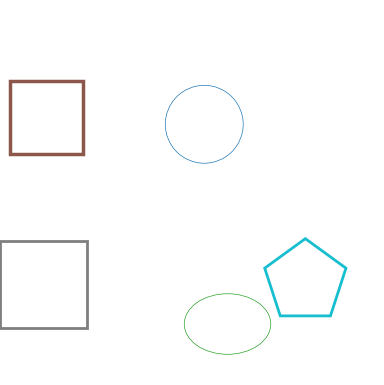[{"shape": "circle", "thickness": 0.5, "radius": 0.51, "center": [0.531, 0.677]}, {"shape": "oval", "thickness": 0.5, "radius": 0.56, "center": [0.591, 0.158]}, {"shape": "square", "thickness": 2.5, "radius": 0.47, "center": [0.122, 0.695]}, {"shape": "square", "thickness": 2, "radius": 0.56, "center": [0.113, 0.26]}, {"shape": "pentagon", "thickness": 2, "radius": 0.55, "center": [0.793, 0.269]}]